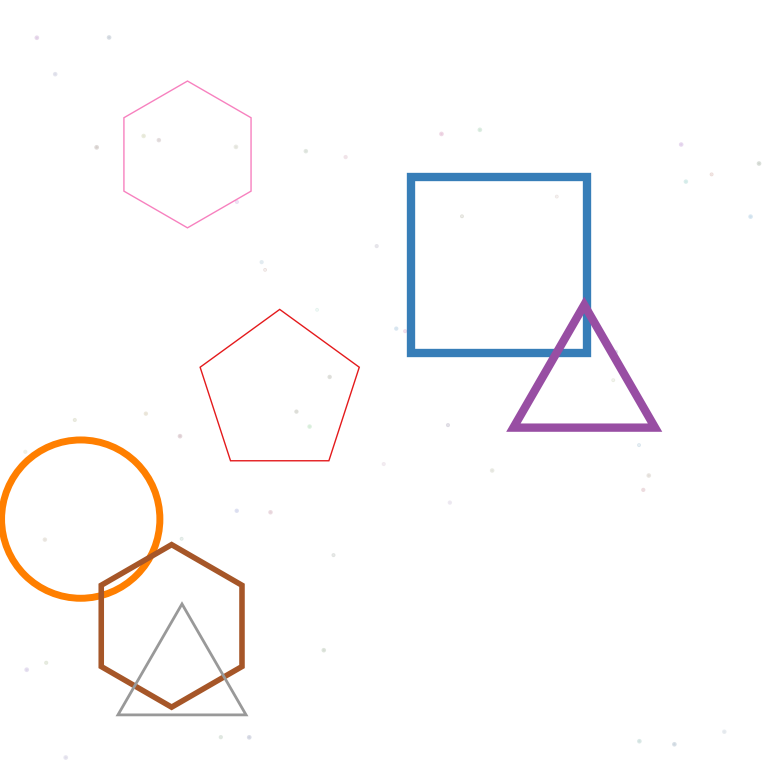[{"shape": "pentagon", "thickness": 0.5, "radius": 0.54, "center": [0.363, 0.49]}, {"shape": "square", "thickness": 3, "radius": 0.57, "center": [0.648, 0.656]}, {"shape": "triangle", "thickness": 3, "radius": 0.53, "center": [0.759, 0.498]}, {"shape": "circle", "thickness": 2.5, "radius": 0.51, "center": [0.105, 0.326]}, {"shape": "hexagon", "thickness": 2, "radius": 0.53, "center": [0.223, 0.187]}, {"shape": "hexagon", "thickness": 0.5, "radius": 0.48, "center": [0.243, 0.799]}, {"shape": "triangle", "thickness": 1, "radius": 0.48, "center": [0.236, 0.12]}]